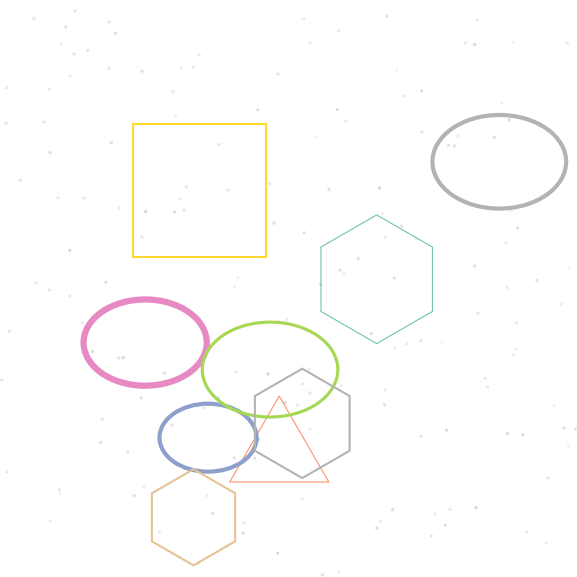[{"shape": "hexagon", "thickness": 0.5, "radius": 0.56, "center": [0.652, 0.516]}, {"shape": "triangle", "thickness": 0.5, "radius": 0.5, "center": [0.484, 0.214]}, {"shape": "oval", "thickness": 2, "radius": 0.42, "center": [0.36, 0.241]}, {"shape": "oval", "thickness": 3, "radius": 0.53, "center": [0.251, 0.406]}, {"shape": "oval", "thickness": 1.5, "radius": 0.59, "center": [0.468, 0.359]}, {"shape": "square", "thickness": 1, "radius": 0.58, "center": [0.346, 0.669]}, {"shape": "hexagon", "thickness": 1, "radius": 0.42, "center": [0.335, 0.103]}, {"shape": "oval", "thickness": 2, "radius": 0.58, "center": [0.865, 0.719]}, {"shape": "hexagon", "thickness": 1, "radius": 0.47, "center": [0.523, 0.266]}]